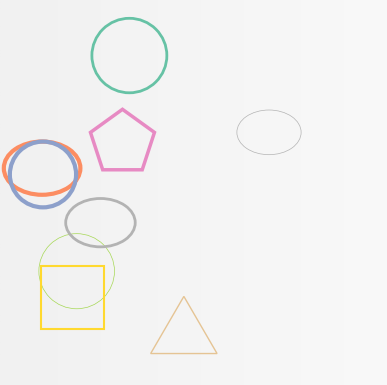[{"shape": "circle", "thickness": 2, "radius": 0.48, "center": [0.334, 0.856]}, {"shape": "oval", "thickness": 3, "radius": 0.49, "center": [0.109, 0.563]}, {"shape": "circle", "thickness": 3, "radius": 0.43, "center": [0.111, 0.547]}, {"shape": "pentagon", "thickness": 2.5, "radius": 0.43, "center": [0.316, 0.629]}, {"shape": "circle", "thickness": 0.5, "radius": 0.49, "center": [0.198, 0.296]}, {"shape": "square", "thickness": 1.5, "radius": 0.41, "center": [0.187, 0.226]}, {"shape": "triangle", "thickness": 1, "radius": 0.49, "center": [0.474, 0.131]}, {"shape": "oval", "thickness": 2, "radius": 0.45, "center": [0.259, 0.422]}, {"shape": "oval", "thickness": 0.5, "radius": 0.41, "center": [0.694, 0.656]}]